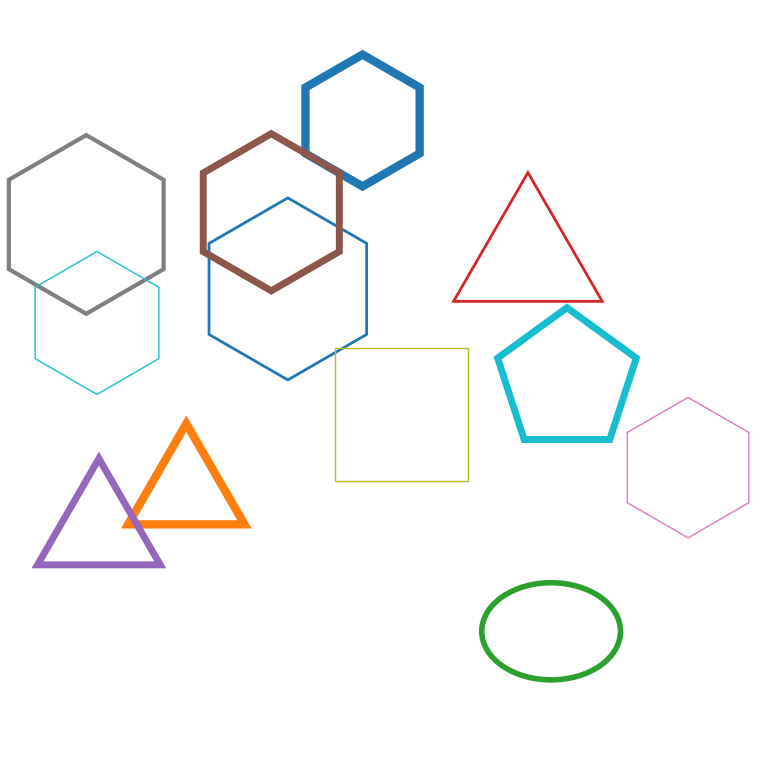[{"shape": "hexagon", "thickness": 3, "radius": 0.43, "center": [0.471, 0.844]}, {"shape": "hexagon", "thickness": 1, "radius": 0.59, "center": [0.374, 0.625]}, {"shape": "triangle", "thickness": 3, "radius": 0.44, "center": [0.242, 0.363]}, {"shape": "oval", "thickness": 2, "radius": 0.45, "center": [0.716, 0.18]}, {"shape": "triangle", "thickness": 1, "radius": 0.56, "center": [0.686, 0.664]}, {"shape": "triangle", "thickness": 2.5, "radius": 0.46, "center": [0.128, 0.312]}, {"shape": "hexagon", "thickness": 2.5, "radius": 0.51, "center": [0.352, 0.724]}, {"shape": "hexagon", "thickness": 0.5, "radius": 0.46, "center": [0.894, 0.393]}, {"shape": "hexagon", "thickness": 1.5, "radius": 0.58, "center": [0.112, 0.708]}, {"shape": "square", "thickness": 0.5, "radius": 0.43, "center": [0.522, 0.461]}, {"shape": "pentagon", "thickness": 2.5, "radius": 0.47, "center": [0.736, 0.506]}, {"shape": "hexagon", "thickness": 0.5, "radius": 0.46, "center": [0.126, 0.581]}]